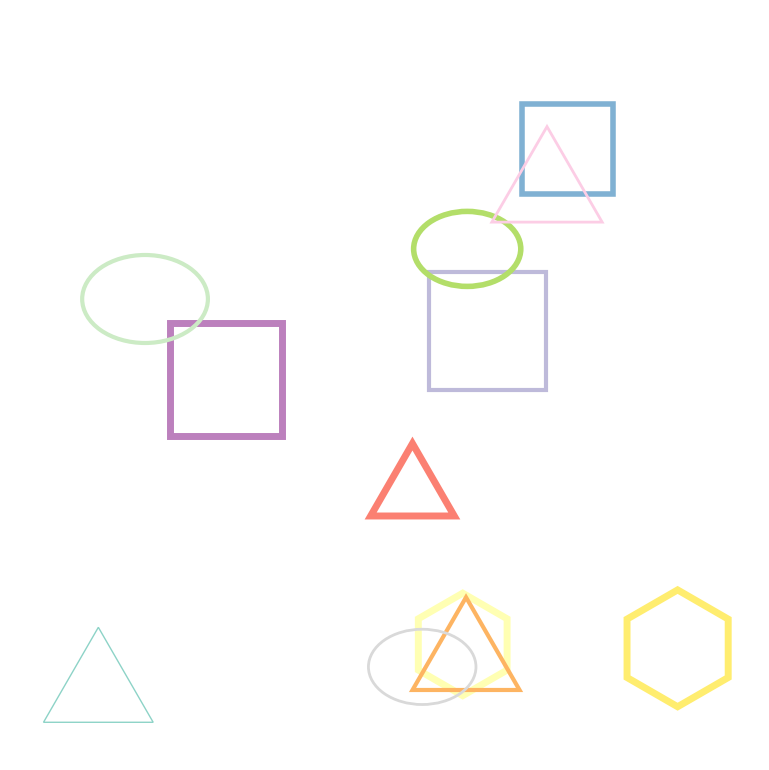[{"shape": "triangle", "thickness": 0.5, "radius": 0.41, "center": [0.128, 0.103]}, {"shape": "hexagon", "thickness": 2.5, "radius": 0.33, "center": [0.601, 0.163]}, {"shape": "square", "thickness": 1.5, "radius": 0.38, "center": [0.633, 0.57]}, {"shape": "triangle", "thickness": 2.5, "radius": 0.31, "center": [0.536, 0.361]}, {"shape": "square", "thickness": 2, "radius": 0.29, "center": [0.737, 0.806]}, {"shape": "triangle", "thickness": 1.5, "radius": 0.4, "center": [0.605, 0.144]}, {"shape": "oval", "thickness": 2, "radius": 0.35, "center": [0.607, 0.677]}, {"shape": "triangle", "thickness": 1, "radius": 0.41, "center": [0.71, 0.753]}, {"shape": "oval", "thickness": 1, "radius": 0.35, "center": [0.548, 0.134]}, {"shape": "square", "thickness": 2.5, "radius": 0.36, "center": [0.293, 0.507]}, {"shape": "oval", "thickness": 1.5, "radius": 0.41, "center": [0.188, 0.612]}, {"shape": "hexagon", "thickness": 2.5, "radius": 0.38, "center": [0.88, 0.158]}]